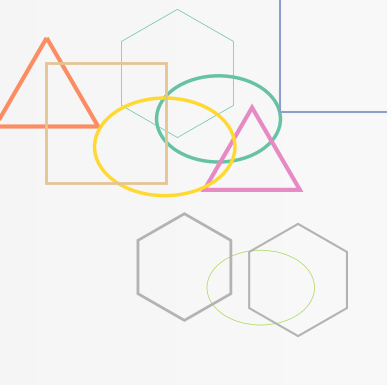[{"shape": "oval", "thickness": 2.5, "radius": 0.8, "center": [0.564, 0.691]}, {"shape": "hexagon", "thickness": 0.5, "radius": 0.83, "center": [0.458, 0.809]}, {"shape": "triangle", "thickness": 3, "radius": 0.77, "center": [0.12, 0.748]}, {"shape": "square", "thickness": 1.5, "radius": 0.74, "center": [0.87, 0.858]}, {"shape": "triangle", "thickness": 3, "radius": 0.71, "center": [0.65, 0.578]}, {"shape": "oval", "thickness": 0.5, "radius": 0.69, "center": [0.673, 0.253]}, {"shape": "oval", "thickness": 2.5, "radius": 0.91, "center": [0.425, 0.619]}, {"shape": "square", "thickness": 2, "radius": 0.78, "center": [0.273, 0.681]}, {"shape": "hexagon", "thickness": 1.5, "radius": 0.73, "center": [0.769, 0.273]}, {"shape": "hexagon", "thickness": 2, "radius": 0.69, "center": [0.476, 0.306]}]